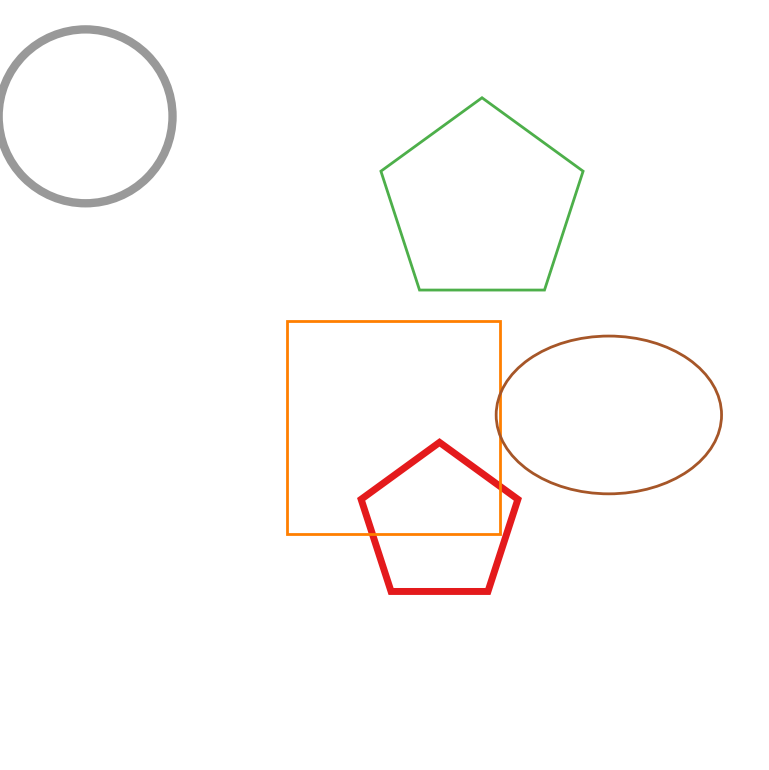[{"shape": "pentagon", "thickness": 2.5, "radius": 0.54, "center": [0.571, 0.318]}, {"shape": "pentagon", "thickness": 1, "radius": 0.69, "center": [0.626, 0.735]}, {"shape": "square", "thickness": 1, "radius": 0.69, "center": [0.511, 0.445]}, {"shape": "oval", "thickness": 1, "radius": 0.73, "center": [0.791, 0.461]}, {"shape": "circle", "thickness": 3, "radius": 0.56, "center": [0.111, 0.849]}]